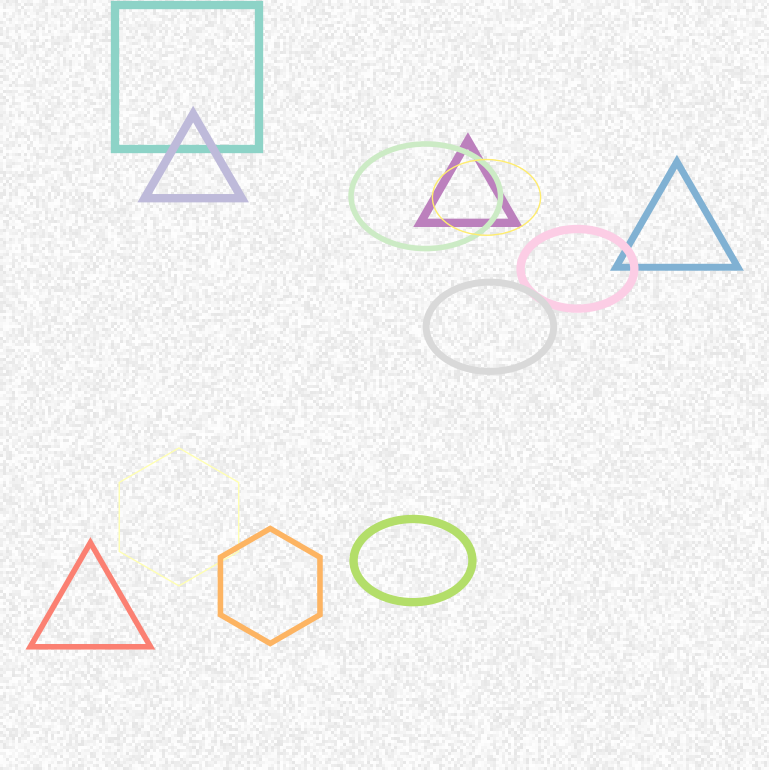[{"shape": "square", "thickness": 3, "radius": 0.47, "center": [0.242, 0.9]}, {"shape": "hexagon", "thickness": 0.5, "radius": 0.45, "center": [0.232, 0.329]}, {"shape": "triangle", "thickness": 3, "radius": 0.36, "center": [0.251, 0.779]}, {"shape": "triangle", "thickness": 2, "radius": 0.45, "center": [0.117, 0.205]}, {"shape": "triangle", "thickness": 2.5, "radius": 0.46, "center": [0.879, 0.699]}, {"shape": "hexagon", "thickness": 2, "radius": 0.37, "center": [0.351, 0.239]}, {"shape": "oval", "thickness": 3, "radius": 0.39, "center": [0.536, 0.272]}, {"shape": "oval", "thickness": 3, "radius": 0.37, "center": [0.75, 0.651]}, {"shape": "oval", "thickness": 2.5, "radius": 0.41, "center": [0.636, 0.576]}, {"shape": "triangle", "thickness": 3, "radius": 0.36, "center": [0.608, 0.746]}, {"shape": "oval", "thickness": 2, "radius": 0.49, "center": [0.553, 0.745]}, {"shape": "oval", "thickness": 0.5, "radius": 0.35, "center": [0.632, 0.744]}]